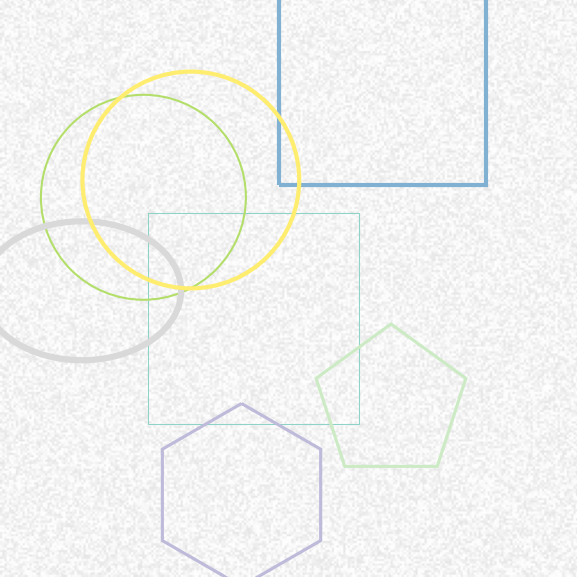[{"shape": "square", "thickness": 0.5, "radius": 0.91, "center": [0.438, 0.447]}, {"shape": "hexagon", "thickness": 1.5, "radius": 0.79, "center": [0.418, 0.142]}, {"shape": "square", "thickness": 2, "radius": 0.89, "center": [0.662, 0.857]}, {"shape": "circle", "thickness": 1, "radius": 0.89, "center": [0.248, 0.658]}, {"shape": "oval", "thickness": 3, "radius": 0.86, "center": [0.142, 0.496]}, {"shape": "pentagon", "thickness": 1.5, "radius": 0.68, "center": [0.677, 0.302]}, {"shape": "circle", "thickness": 2, "radius": 0.94, "center": [0.33, 0.687]}]